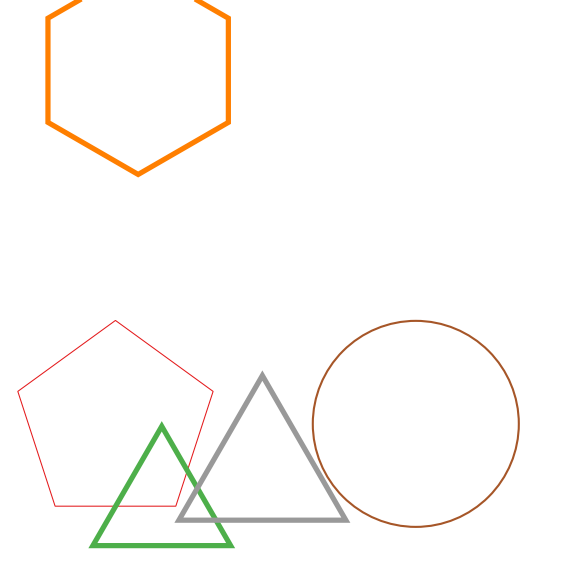[{"shape": "pentagon", "thickness": 0.5, "radius": 0.89, "center": [0.2, 0.266]}, {"shape": "triangle", "thickness": 2.5, "radius": 0.69, "center": [0.28, 0.123]}, {"shape": "hexagon", "thickness": 2.5, "radius": 0.9, "center": [0.239, 0.877]}, {"shape": "circle", "thickness": 1, "radius": 0.89, "center": [0.72, 0.265]}, {"shape": "triangle", "thickness": 2.5, "radius": 0.83, "center": [0.454, 0.182]}]